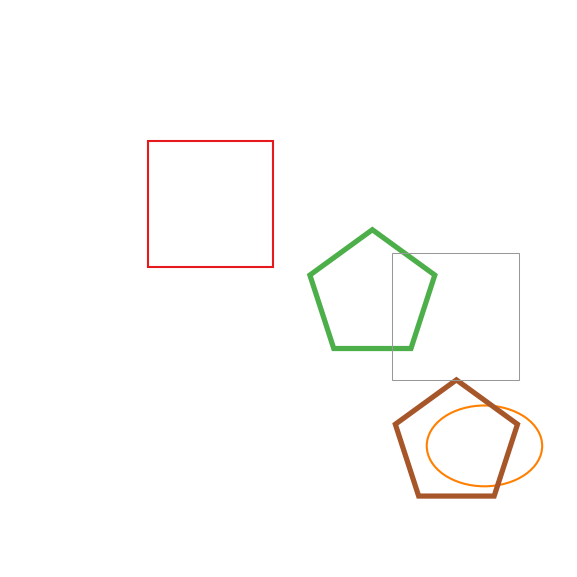[{"shape": "square", "thickness": 1, "radius": 0.55, "center": [0.365, 0.646]}, {"shape": "pentagon", "thickness": 2.5, "radius": 0.57, "center": [0.645, 0.488]}, {"shape": "oval", "thickness": 1, "radius": 0.5, "center": [0.839, 0.227]}, {"shape": "pentagon", "thickness": 2.5, "radius": 0.56, "center": [0.79, 0.23]}, {"shape": "square", "thickness": 0.5, "radius": 0.55, "center": [0.789, 0.452]}]